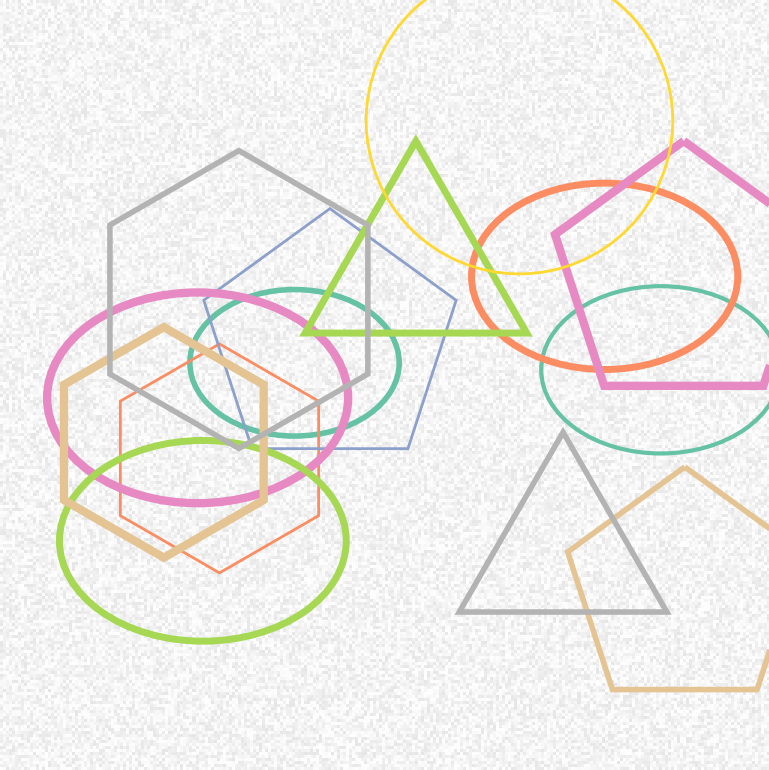[{"shape": "oval", "thickness": 2, "radius": 0.68, "center": [0.383, 0.529]}, {"shape": "oval", "thickness": 1.5, "radius": 0.78, "center": [0.858, 0.52]}, {"shape": "hexagon", "thickness": 1, "radius": 0.74, "center": [0.285, 0.405]}, {"shape": "oval", "thickness": 2.5, "radius": 0.86, "center": [0.785, 0.641]}, {"shape": "pentagon", "thickness": 1, "radius": 0.86, "center": [0.429, 0.557]}, {"shape": "pentagon", "thickness": 3, "radius": 0.88, "center": [0.888, 0.641]}, {"shape": "oval", "thickness": 3, "radius": 0.98, "center": [0.257, 0.483]}, {"shape": "triangle", "thickness": 2.5, "radius": 0.83, "center": [0.54, 0.651]}, {"shape": "oval", "thickness": 2.5, "radius": 0.93, "center": [0.263, 0.298]}, {"shape": "circle", "thickness": 1, "radius": 1.0, "center": [0.675, 0.843]}, {"shape": "hexagon", "thickness": 3, "radius": 0.75, "center": [0.213, 0.425]}, {"shape": "pentagon", "thickness": 2, "radius": 0.8, "center": [0.889, 0.234]}, {"shape": "hexagon", "thickness": 2, "radius": 0.97, "center": [0.31, 0.611]}, {"shape": "triangle", "thickness": 2, "radius": 0.78, "center": [0.731, 0.283]}]